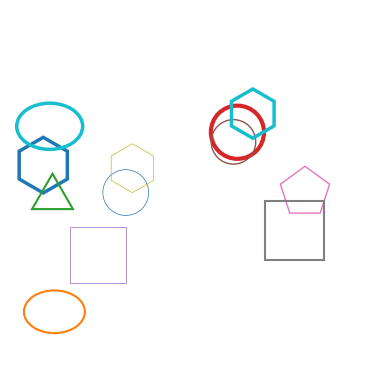[{"shape": "hexagon", "thickness": 2.5, "radius": 0.36, "center": [0.112, 0.571]}, {"shape": "circle", "thickness": 0.5, "radius": 0.3, "center": [0.327, 0.5]}, {"shape": "oval", "thickness": 1.5, "radius": 0.4, "center": [0.141, 0.19]}, {"shape": "triangle", "thickness": 1.5, "radius": 0.31, "center": [0.136, 0.488]}, {"shape": "circle", "thickness": 3, "radius": 0.35, "center": [0.617, 0.657]}, {"shape": "square", "thickness": 0.5, "radius": 0.36, "center": [0.255, 0.337]}, {"shape": "circle", "thickness": 1, "radius": 0.29, "center": [0.606, 0.631]}, {"shape": "pentagon", "thickness": 1, "radius": 0.34, "center": [0.792, 0.501]}, {"shape": "square", "thickness": 1.5, "radius": 0.38, "center": [0.765, 0.401]}, {"shape": "hexagon", "thickness": 0.5, "radius": 0.32, "center": [0.344, 0.563]}, {"shape": "hexagon", "thickness": 2.5, "radius": 0.32, "center": [0.657, 0.705]}, {"shape": "oval", "thickness": 2.5, "radius": 0.43, "center": [0.129, 0.672]}]